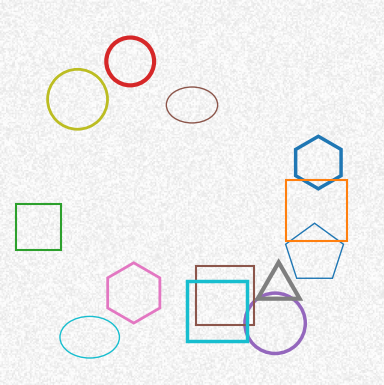[{"shape": "hexagon", "thickness": 2.5, "radius": 0.34, "center": [0.827, 0.578]}, {"shape": "pentagon", "thickness": 1, "radius": 0.4, "center": [0.817, 0.341]}, {"shape": "square", "thickness": 1.5, "radius": 0.4, "center": [0.822, 0.454]}, {"shape": "square", "thickness": 1.5, "radius": 0.3, "center": [0.1, 0.411]}, {"shape": "circle", "thickness": 3, "radius": 0.31, "center": [0.338, 0.84]}, {"shape": "circle", "thickness": 2.5, "radius": 0.39, "center": [0.715, 0.16]}, {"shape": "oval", "thickness": 1, "radius": 0.33, "center": [0.499, 0.727]}, {"shape": "square", "thickness": 1.5, "radius": 0.38, "center": [0.584, 0.232]}, {"shape": "hexagon", "thickness": 2, "radius": 0.39, "center": [0.347, 0.239]}, {"shape": "triangle", "thickness": 3, "radius": 0.32, "center": [0.724, 0.256]}, {"shape": "circle", "thickness": 2, "radius": 0.39, "center": [0.201, 0.742]}, {"shape": "oval", "thickness": 1, "radius": 0.39, "center": [0.233, 0.124]}, {"shape": "square", "thickness": 2.5, "radius": 0.39, "center": [0.562, 0.193]}]